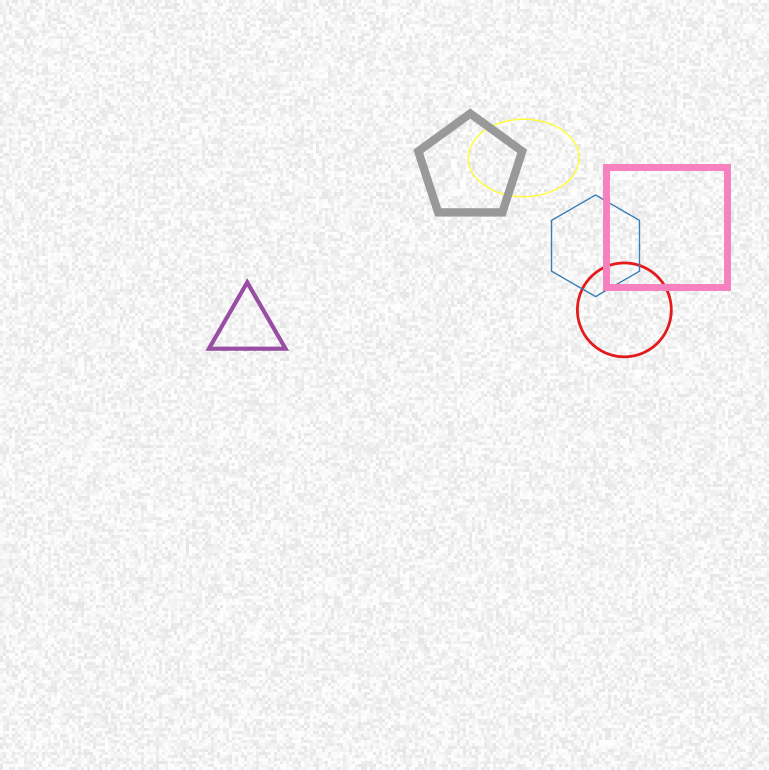[{"shape": "circle", "thickness": 1, "radius": 0.3, "center": [0.811, 0.598]}, {"shape": "hexagon", "thickness": 0.5, "radius": 0.33, "center": [0.773, 0.681]}, {"shape": "triangle", "thickness": 1.5, "radius": 0.29, "center": [0.321, 0.576]}, {"shape": "oval", "thickness": 0.5, "radius": 0.36, "center": [0.68, 0.795]}, {"shape": "square", "thickness": 2.5, "radius": 0.39, "center": [0.866, 0.705]}, {"shape": "pentagon", "thickness": 3, "radius": 0.35, "center": [0.611, 0.782]}]